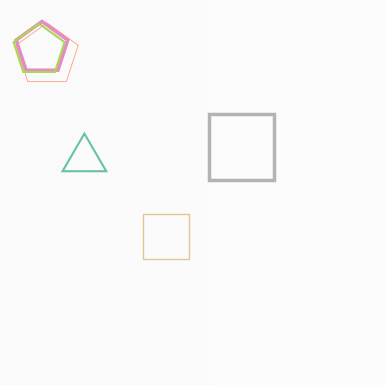[{"shape": "triangle", "thickness": 1.5, "radius": 0.33, "center": [0.218, 0.588]}, {"shape": "pentagon", "thickness": 0.5, "radius": 0.42, "center": [0.121, 0.856]}, {"shape": "pentagon", "thickness": 2.5, "radius": 0.35, "center": [0.108, 0.874]}, {"shape": "pentagon", "thickness": 1.5, "radius": 0.35, "center": [0.101, 0.869]}, {"shape": "square", "thickness": 1, "radius": 0.3, "center": [0.43, 0.386]}, {"shape": "square", "thickness": 2.5, "radius": 0.42, "center": [0.623, 0.618]}]